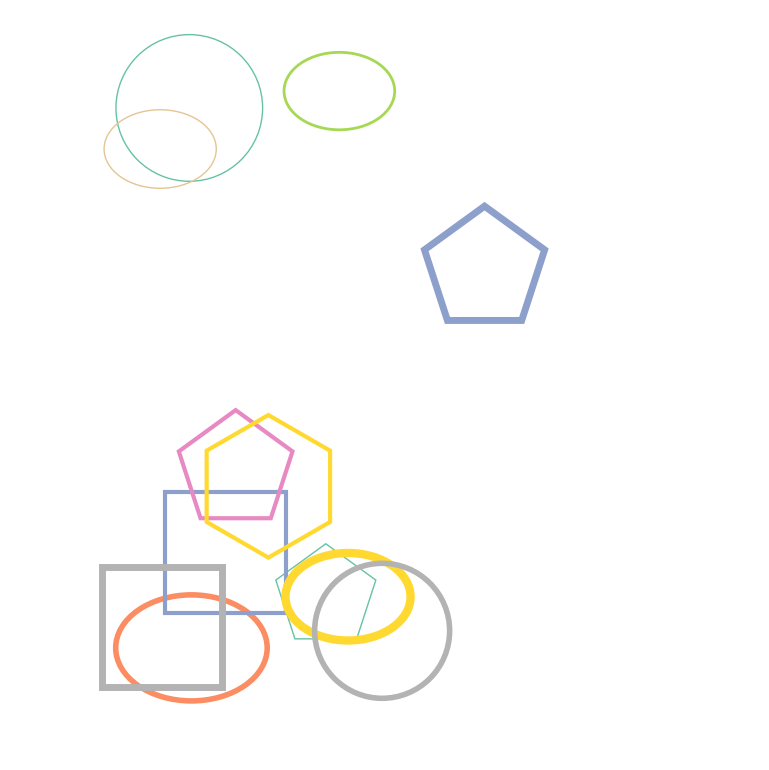[{"shape": "pentagon", "thickness": 0.5, "radius": 0.34, "center": [0.423, 0.226]}, {"shape": "circle", "thickness": 0.5, "radius": 0.48, "center": [0.246, 0.86]}, {"shape": "oval", "thickness": 2, "radius": 0.49, "center": [0.249, 0.159]}, {"shape": "square", "thickness": 1.5, "radius": 0.39, "center": [0.293, 0.283]}, {"shape": "pentagon", "thickness": 2.5, "radius": 0.41, "center": [0.629, 0.65]}, {"shape": "pentagon", "thickness": 1.5, "radius": 0.39, "center": [0.306, 0.39]}, {"shape": "oval", "thickness": 1, "radius": 0.36, "center": [0.441, 0.882]}, {"shape": "oval", "thickness": 3, "radius": 0.41, "center": [0.452, 0.225]}, {"shape": "hexagon", "thickness": 1.5, "radius": 0.46, "center": [0.349, 0.368]}, {"shape": "oval", "thickness": 0.5, "radius": 0.36, "center": [0.208, 0.806]}, {"shape": "square", "thickness": 2.5, "radius": 0.39, "center": [0.211, 0.186]}, {"shape": "circle", "thickness": 2, "radius": 0.44, "center": [0.496, 0.181]}]